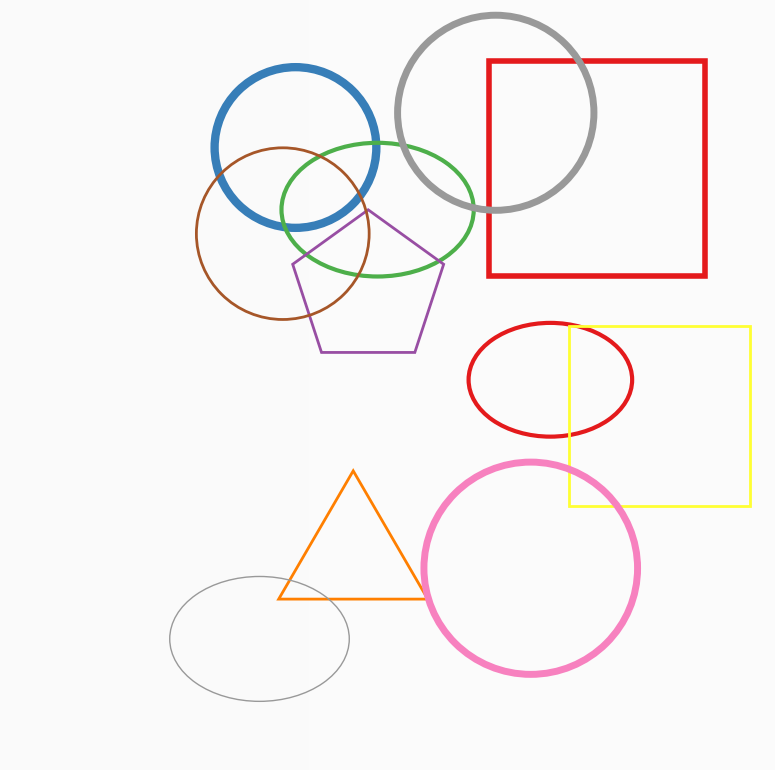[{"shape": "square", "thickness": 2, "radius": 0.7, "center": [0.771, 0.782]}, {"shape": "oval", "thickness": 1.5, "radius": 0.53, "center": [0.71, 0.507]}, {"shape": "circle", "thickness": 3, "radius": 0.52, "center": [0.381, 0.808]}, {"shape": "oval", "thickness": 1.5, "radius": 0.62, "center": [0.487, 0.728]}, {"shape": "pentagon", "thickness": 1, "radius": 0.51, "center": [0.475, 0.625]}, {"shape": "triangle", "thickness": 1, "radius": 0.56, "center": [0.456, 0.277]}, {"shape": "square", "thickness": 1, "radius": 0.58, "center": [0.851, 0.459]}, {"shape": "circle", "thickness": 1, "radius": 0.56, "center": [0.365, 0.697]}, {"shape": "circle", "thickness": 2.5, "radius": 0.69, "center": [0.685, 0.262]}, {"shape": "oval", "thickness": 0.5, "radius": 0.58, "center": [0.335, 0.17]}, {"shape": "circle", "thickness": 2.5, "radius": 0.63, "center": [0.64, 0.854]}]